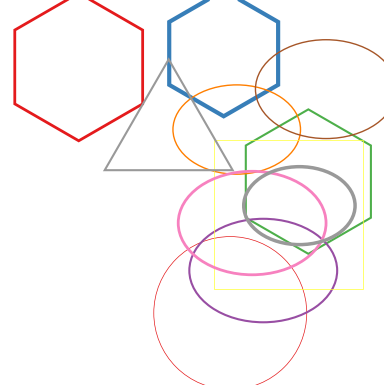[{"shape": "hexagon", "thickness": 2, "radius": 0.96, "center": [0.204, 0.826]}, {"shape": "circle", "thickness": 0.5, "radius": 0.99, "center": [0.598, 0.187]}, {"shape": "hexagon", "thickness": 3, "radius": 0.82, "center": [0.581, 0.861]}, {"shape": "hexagon", "thickness": 1.5, "radius": 0.94, "center": [0.801, 0.528]}, {"shape": "oval", "thickness": 1.5, "radius": 0.96, "center": [0.684, 0.297]}, {"shape": "oval", "thickness": 1, "radius": 0.83, "center": [0.615, 0.664]}, {"shape": "square", "thickness": 0.5, "radius": 0.97, "center": [0.748, 0.444]}, {"shape": "oval", "thickness": 1, "radius": 0.92, "center": [0.847, 0.768]}, {"shape": "oval", "thickness": 2, "radius": 0.96, "center": [0.655, 0.421]}, {"shape": "triangle", "thickness": 1.5, "radius": 0.96, "center": [0.438, 0.654]}, {"shape": "oval", "thickness": 2.5, "radius": 0.72, "center": [0.778, 0.466]}]